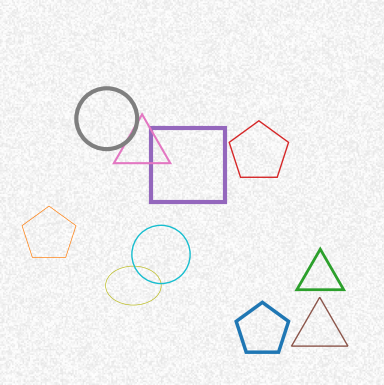[{"shape": "pentagon", "thickness": 2.5, "radius": 0.36, "center": [0.682, 0.143]}, {"shape": "pentagon", "thickness": 0.5, "radius": 0.37, "center": [0.127, 0.391]}, {"shape": "triangle", "thickness": 2, "radius": 0.35, "center": [0.832, 0.283]}, {"shape": "pentagon", "thickness": 1, "radius": 0.41, "center": [0.672, 0.605]}, {"shape": "square", "thickness": 3, "radius": 0.48, "center": [0.488, 0.571]}, {"shape": "triangle", "thickness": 1, "radius": 0.42, "center": [0.83, 0.143]}, {"shape": "triangle", "thickness": 1.5, "radius": 0.42, "center": [0.369, 0.618]}, {"shape": "circle", "thickness": 3, "radius": 0.4, "center": [0.277, 0.692]}, {"shape": "oval", "thickness": 0.5, "radius": 0.36, "center": [0.346, 0.258]}, {"shape": "circle", "thickness": 1, "radius": 0.38, "center": [0.418, 0.339]}]